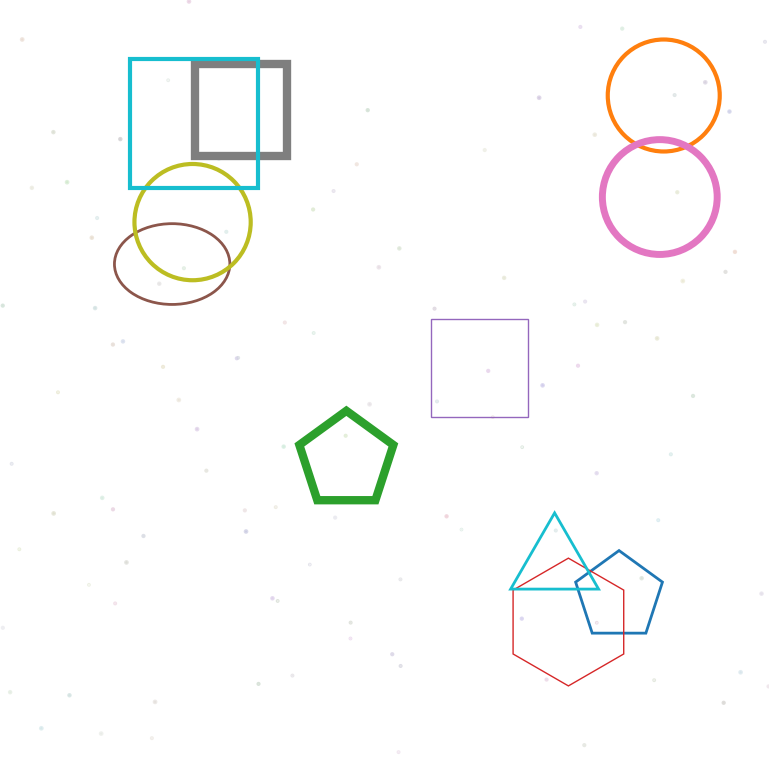[{"shape": "pentagon", "thickness": 1, "radius": 0.3, "center": [0.804, 0.226]}, {"shape": "circle", "thickness": 1.5, "radius": 0.36, "center": [0.862, 0.876]}, {"shape": "pentagon", "thickness": 3, "radius": 0.32, "center": [0.45, 0.402]}, {"shape": "hexagon", "thickness": 0.5, "radius": 0.41, "center": [0.738, 0.192]}, {"shape": "square", "thickness": 0.5, "radius": 0.32, "center": [0.623, 0.522]}, {"shape": "oval", "thickness": 1, "radius": 0.37, "center": [0.224, 0.657]}, {"shape": "circle", "thickness": 2.5, "radius": 0.37, "center": [0.857, 0.744]}, {"shape": "square", "thickness": 3, "radius": 0.3, "center": [0.313, 0.857]}, {"shape": "circle", "thickness": 1.5, "radius": 0.38, "center": [0.25, 0.712]}, {"shape": "triangle", "thickness": 1, "radius": 0.33, "center": [0.72, 0.268]}, {"shape": "square", "thickness": 1.5, "radius": 0.42, "center": [0.252, 0.84]}]